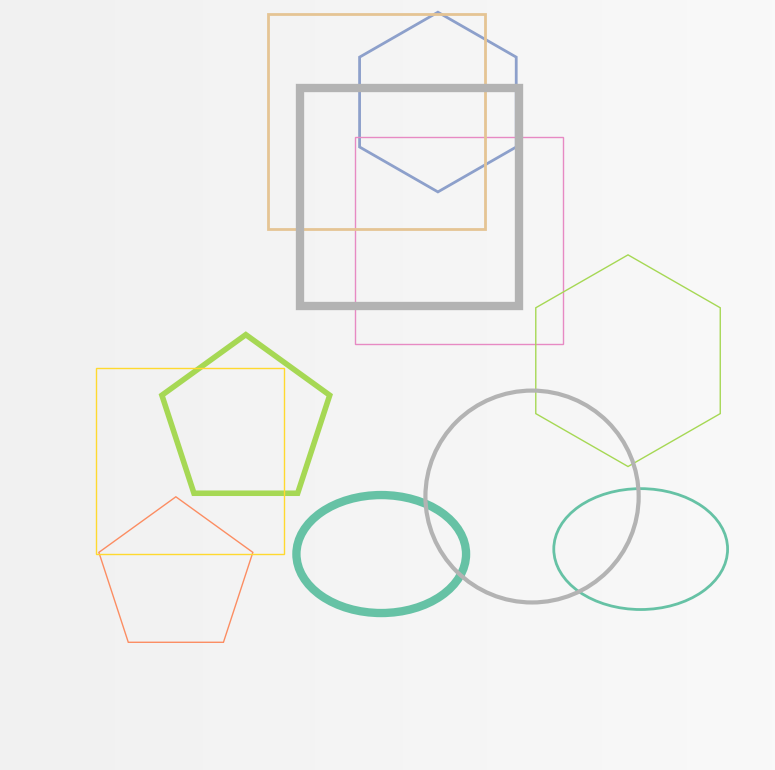[{"shape": "oval", "thickness": 3, "radius": 0.55, "center": [0.492, 0.28]}, {"shape": "oval", "thickness": 1, "radius": 0.56, "center": [0.827, 0.287]}, {"shape": "pentagon", "thickness": 0.5, "radius": 0.52, "center": [0.227, 0.25]}, {"shape": "hexagon", "thickness": 1, "radius": 0.58, "center": [0.565, 0.867]}, {"shape": "square", "thickness": 0.5, "radius": 0.67, "center": [0.593, 0.688]}, {"shape": "hexagon", "thickness": 0.5, "radius": 0.69, "center": [0.81, 0.532]}, {"shape": "pentagon", "thickness": 2, "radius": 0.57, "center": [0.317, 0.452]}, {"shape": "square", "thickness": 0.5, "radius": 0.61, "center": [0.245, 0.401]}, {"shape": "square", "thickness": 1, "radius": 0.7, "center": [0.486, 0.842]}, {"shape": "circle", "thickness": 1.5, "radius": 0.69, "center": [0.687, 0.355]}, {"shape": "square", "thickness": 3, "radius": 0.71, "center": [0.528, 0.744]}]